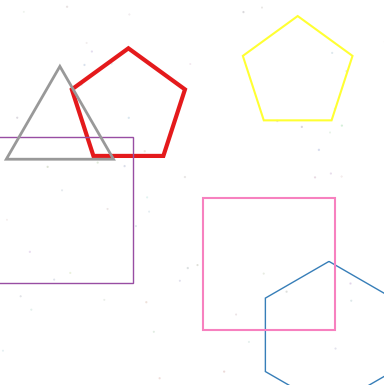[{"shape": "pentagon", "thickness": 3, "radius": 0.77, "center": [0.333, 0.72]}, {"shape": "hexagon", "thickness": 1, "radius": 0.95, "center": [0.854, 0.13]}, {"shape": "square", "thickness": 1, "radius": 0.95, "center": [0.157, 0.454]}, {"shape": "pentagon", "thickness": 1.5, "radius": 0.75, "center": [0.773, 0.809]}, {"shape": "square", "thickness": 1.5, "radius": 0.86, "center": [0.699, 0.315]}, {"shape": "triangle", "thickness": 2, "radius": 0.8, "center": [0.156, 0.667]}]